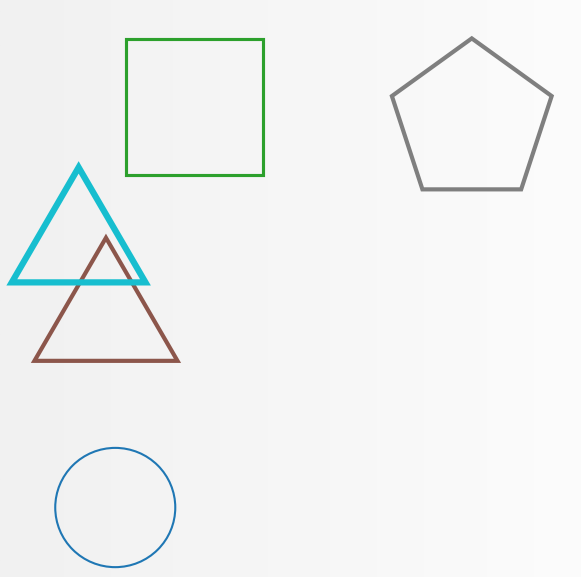[{"shape": "circle", "thickness": 1, "radius": 0.52, "center": [0.198, 0.12]}, {"shape": "square", "thickness": 1.5, "radius": 0.59, "center": [0.335, 0.814]}, {"shape": "triangle", "thickness": 2, "radius": 0.71, "center": [0.182, 0.445]}, {"shape": "pentagon", "thickness": 2, "radius": 0.72, "center": [0.812, 0.788]}, {"shape": "triangle", "thickness": 3, "radius": 0.66, "center": [0.135, 0.577]}]